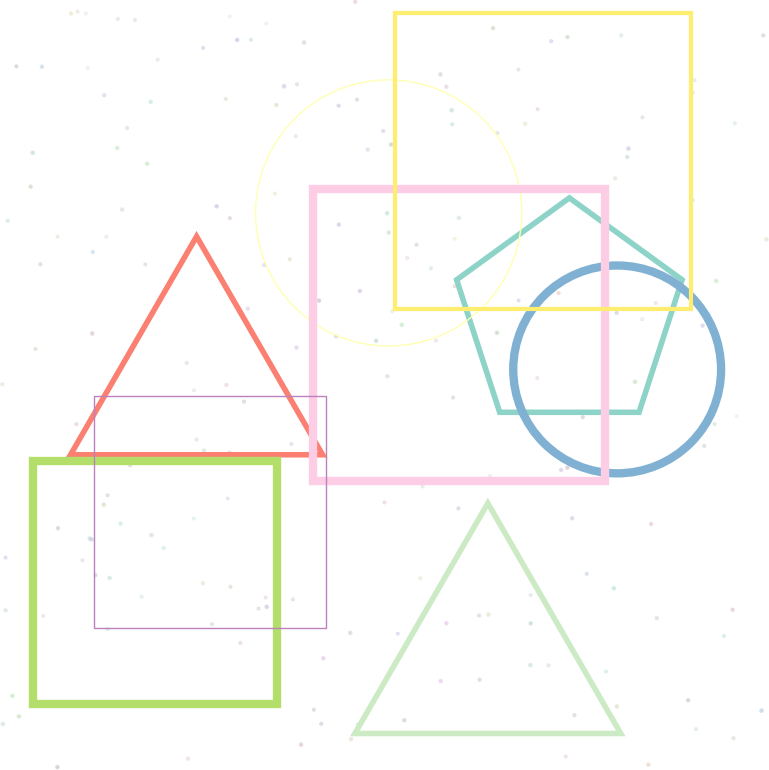[{"shape": "pentagon", "thickness": 2, "radius": 0.77, "center": [0.739, 0.589]}, {"shape": "circle", "thickness": 0.5, "radius": 0.86, "center": [0.505, 0.723]}, {"shape": "triangle", "thickness": 2, "radius": 0.95, "center": [0.255, 0.504]}, {"shape": "circle", "thickness": 3, "radius": 0.67, "center": [0.802, 0.52]}, {"shape": "square", "thickness": 3, "radius": 0.79, "center": [0.201, 0.244]}, {"shape": "square", "thickness": 3, "radius": 0.95, "center": [0.596, 0.565]}, {"shape": "square", "thickness": 0.5, "radius": 0.75, "center": [0.272, 0.335]}, {"shape": "triangle", "thickness": 2, "radius": 1.0, "center": [0.634, 0.147]}, {"shape": "square", "thickness": 1.5, "radius": 0.96, "center": [0.706, 0.791]}]